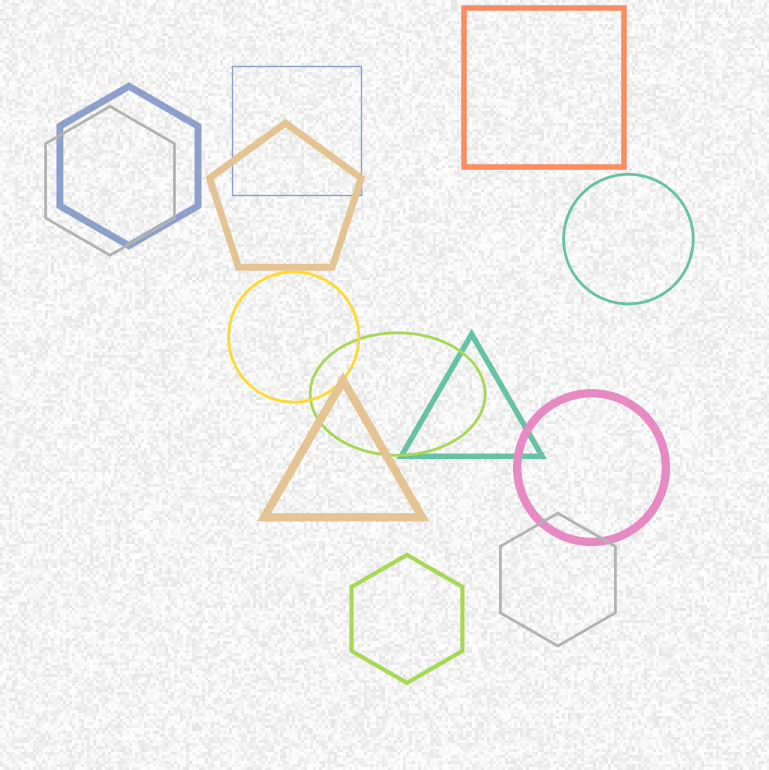[{"shape": "circle", "thickness": 1, "radius": 0.42, "center": [0.816, 0.689]}, {"shape": "triangle", "thickness": 2, "radius": 0.53, "center": [0.613, 0.46]}, {"shape": "square", "thickness": 2, "radius": 0.52, "center": [0.707, 0.886]}, {"shape": "hexagon", "thickness": 2.5, "radius": 0.52, "center": [0.167, 0.784]}, {"shape": "square", "thickness": 0.5, "radius": 0.42, "center": [0.385, 0.831]}, {"shape": "circle", "thickness": 3, "radius": 0.48, "center": [0.768, 0.393]}, {"shape": "hexagon", "thickness": 1.5, "radius": 0.42, "center": [0.529, 0.196]}, {"shape": "oval", "thickness": 1, "radius": 0.57, "center": [0.516, 0.488]}, {"shape": "circle", "thickness": 1, "radius": 0.42, "center": [0.381, 0.562]}, {"shape": "pentagon", "thickness": 2.5, "radius": 0.52, "center": [0.371, 0.737]}, {"shape": "triangle", "thickness": 3, "radius": 0.59, "center": [0.446, 0.387]}, {"shape": "hexagon", "thickness": 1, "radius": 0.43, "center": [0.725, 0.247]}, {"shape": "hexagon", "thickness": 1, "radius": 0.48, "center": [0.143, 0.765]}]